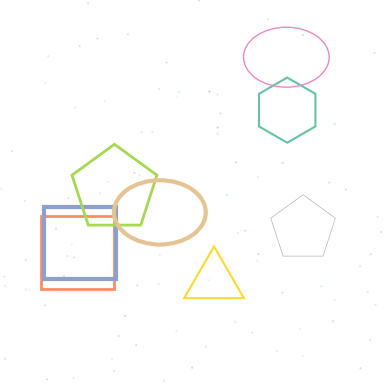[{"shape": "hexagon", "thickness": 1.5, "radius": 0.42, "center": [0.746, 0.714]}, {"shape": "square", "thickness": 2, "radius": 0.47, "center": [0.201, 0.344]}, {"shape": "square", "thickness": 3, "radius": 0.47, "center": [0.209, 0.37]}, {"shape": "oval", "thickness": 1, "radius": 0.56, "center": [0.744, 0.851]}, {"shape": "pentagon", "thickness": 2, "radius": 0.58, "center": [0.297, 0.509]}, {"shape": "triangle", "thickness": 1.5, "radius": 0.45, "center": [0.556, 0.27]}, {"shape": "oval", "thickness": 3, "radius": 0.6, "center": [0.415, 0.448]}, {"shape": "pentagon", "thickness": 0.5, "radius": 0.44, "center": [0.787, 0.406]}]